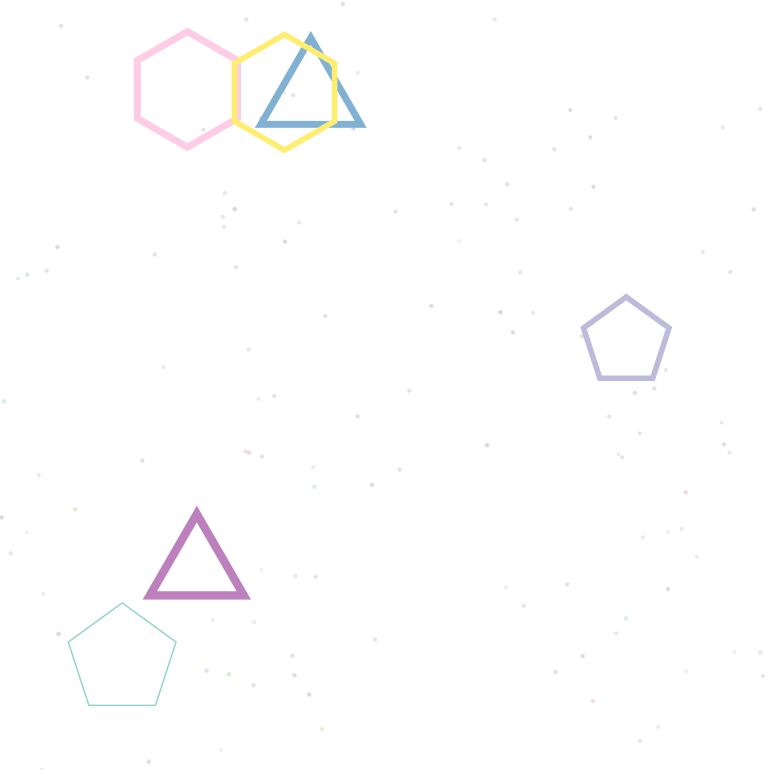[{"shape": "pentagon", "thickness": 0.5, "radius": 0.37, "center": [0.159, 0.143]}, {"shape": "pentagon", "thickness": 2, "radius": 0.29, "center": [0.813, 0.556]}, {"shape": "triangle", "thickness": 2.5, "radius": 0.37, "center": [0.404, 0.876]}, {"shape": "hexagon", "thickness": 2.5, "radius": 0.38, "center": [0.243, 0.884]}, {"shape": "triangle", "thickness": 3, "radius": 0.35, "center": [0.256, 0.262]}, {"shape": "hexagon", "thickness": 2, "radius": 0.38, "center": [0.369, 0.88]}]